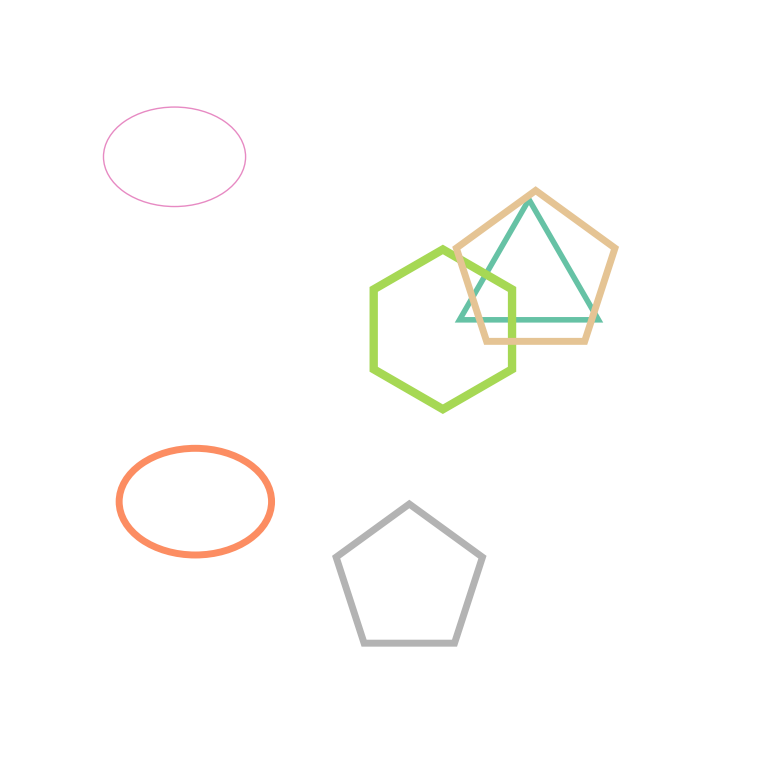[{"shape": "triangle", "thickness": 2, "radius": 0.52, "center": [0.687, 0.637]}, {"shape": "oval", "thickness": 2.5, "radius": 0.49, "center": [0.254, 0.349]}, {"shape": "oval", "thickness": 0.5, "radius": 0.46, "center": [0.227, 0.796]}, {"shape": "hexagon", "thickness": 3, "radius": 0.52, "center": [0.575, 0.572]}, {"shape": "pentagon", "thickness": 2.5, "radius": 0.54, "center": [0.696, 0.644]}, {"shape": "pentagon", "thickness": 2.5, "radius": 0.5, "center": [0.532, 0.246]}]